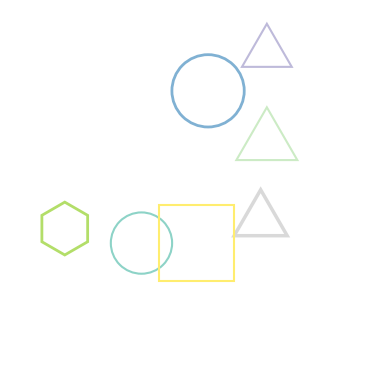[{"shape": "circle", "thickness": 1.5, "radius": 0.4, "center": [0.367, 0.369]}, {"shape": "triangle", "thickness": 1.5, "radius": 0.37, "center": [0.693, 0.864]}, {"shape": "circle", "thickness": 2, "radius": 0.47, "center": [0.54, 0.764]}, {"shape": "hexagon", "thickness": 2, "radius": 0.34, "center": [0.168, 0.406]}, {"shape": "triangle", "thickness": 2.5, "radius": 0.4, "center": [0.677, 0.428]}, {"shape": "triangle", "thickness": 1.5, "radius": 0.46, "center": [0.693, 0.63]}, {"shape": "square", "thickness": 1.5, "radius": 0.49, "center": [0.511, 0.369]}]